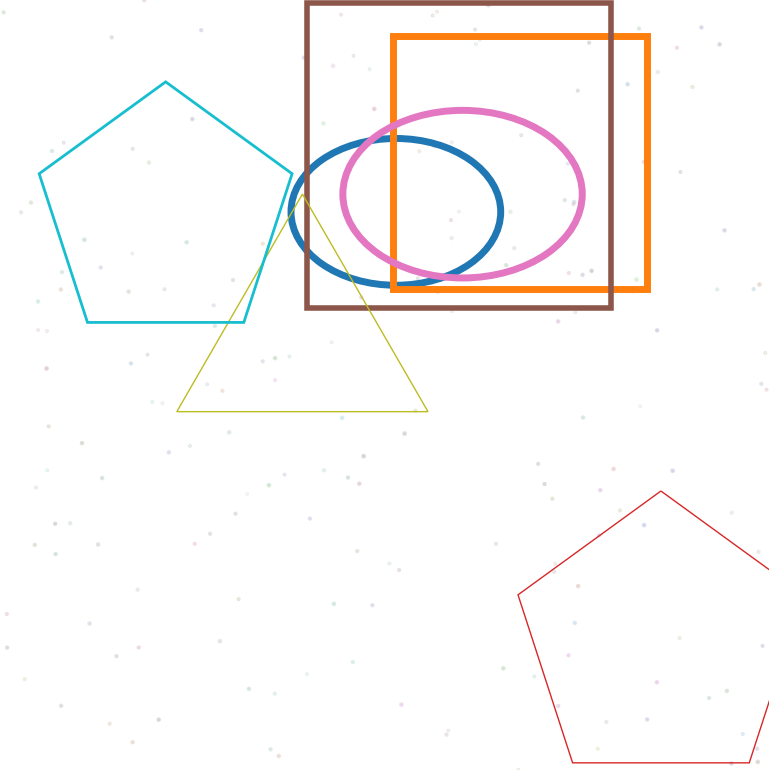[{"shape": "oval", "thickness": 2.5, "radius": 0.68, "center": [0.514, 0.725]}, {"shape": "square", "thickness": 2.5, "radius": 0.82, "center": [0.675, 0.789]}, {"shape": "pentagon", "thickness": 0.5, "radius": 0.98, "center": [0.858, 0.167]}, {"shape": "square", "thickness": 2, "radius": 0.99, "center": [0.596, 0.798]}, {"shape": "oval", "thickness": 2.5, "radius": 0.78, "center": [0.601, 0.748]}, {"shape": "triangle", "thickness": 0.5, "radius": 0.94, "center": [0.393, 0.56]}, {"shape": "pentagon", "thickness": 1, "radius": 0.86, "center": [0.215, 0.721]}]